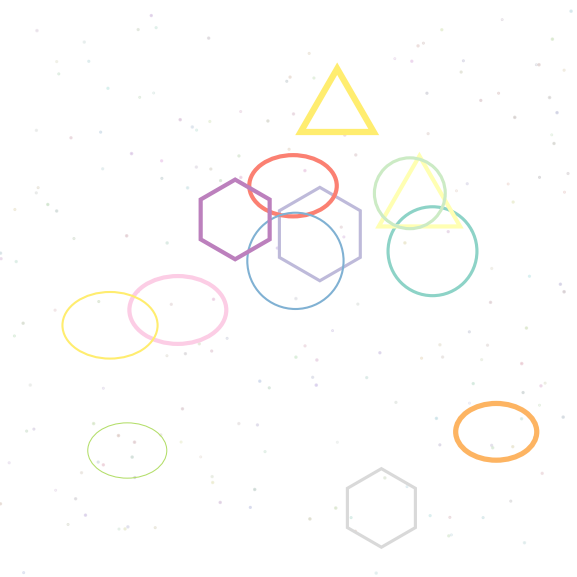[{"shape": "circle", "thickness": 1.5, "radius": 0.38, "center": [0.749, 0.564]}, {"shape": "triangle", "thickness": 2, "radius": 0.41, "center": [0.726, 0.648]}, {"shape": "hexagon", "thickness": 1.5, "radius": 0.4, "center": [0.554, 0.594]}, {"shape": "oval", "thickness": 2, "radius": 0.38, "center": [0.507, 0.677]}, {"shape": "circle", "thickness": 1, "radius": 0.42, "center": [0.512, 0.547]}, {"shape": "oval", "thickness": 2.5, "radius": 0.35, "center": [0.859, 0.251]}, {"shape": "oval", "thickness": 0.5, "radius": 0.34, "center": [0.22, 0.219]}, {"shape": "oval", "thickness": 2, "radius": 0.42, "center": [0.308, 0.462]}, {"shape": "hexagon", "thickness": 1.5, "radius": 0.34, "center": [0.66, 0.12]}, {"shape": "hexagon", "thickness": 2, "radius": 0.34, "center": [0.407, 0.619]}, {"shape": "circle", "thickness": 1.5, "radius": 0.31, "center": [0.71, 0.664]}, {"shape": "oval", "thickness": 1, "radius": 0.41, "center": [0.191, 0.436]}, {"shape": "triangle", "thickness": 3, "radius": 0.37, "center": [0.584, 0.807]}]